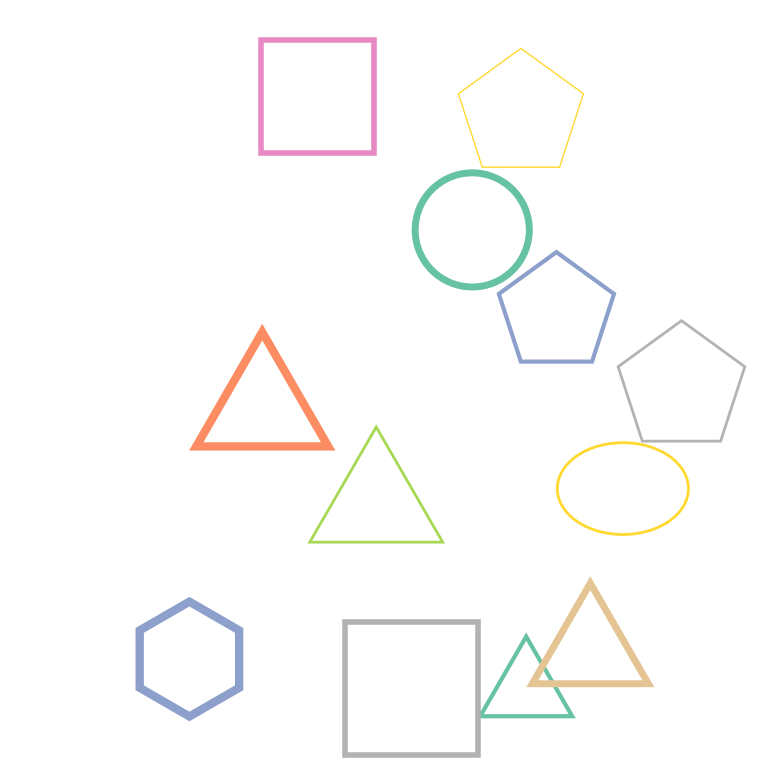[{"shape": "circle", "thickness": 2.5, "radius": 0.37, "center": [0.613, 0.701]}, {"shape": "triangle", "thickness": 1.5, "radius": 0.34, "center": [0.683, 0.104]}, {"shape": "triangle", "thickness": 3, "radius": 0.49, "center": [0.341, 0.47]}, {"shape": "pentagon", "thickness": 1.5, "radius": 0.39, "center": [0.723, 0.594]}, {"shape": "hexagon", "thickness": 3, "radius": 0.37, "center": [0.246, 0.144]}, {"shape": "square", "thickness": 2, "radius": 0.37, "center": [0.412, 0.875]}, {"shape": "triangle", "thickness": 1, "radius": 0.5, "center": [0.489, 0.346]}, {"shape": "oval", "thickness": 1, "radius": 0.43, "center": [0.809, 0.365]}, {"shape": "pentagon", "thickness": 0.5, "radius": 0.43, "center": [0.677, 0.852]}, {"shape": "triangle", "thickness": 2.5, "radius": 0.44, "center": [0.767, 0.156]}, {"shape": "pentagon", "thickness": 1, "radius": 0.43, "center": [0.885, 0.497]}, {"shape": "square", "thickness": 2, "radius": 0.43, "center": [0.534, 0.106]}]